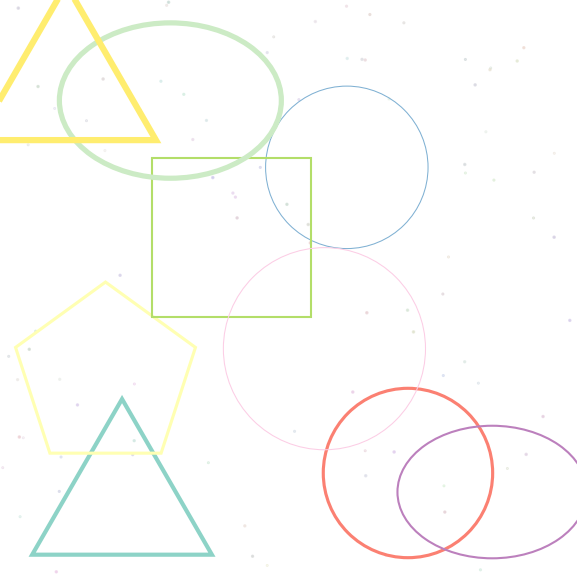[{"shape": "triangle", "thickness": 2, "radius": 0.9, "center": [0.211, 0.128]}, {"shape": "pentagon", "thickness": 1.5, "radius": 0.82, "center": [0.183, 0.347]}, {"shape": "circle", "thickness": 1.5, "radius": 0.73, "center": [0.706, 0.18]}, {"shape": "circle", "thickness": 0.5, "radius": 0.7, "center": [0.601, 0.709]}, {"shape": "square", "thickness": 1, "radius": 0.69, "center": [0.401, 0.587]}, {"shape": "circle", "thickness": 0.5, "radius": 0.88, "center": [0.562, 0.395]}, {"shape": "oval", "thickness": 1, "radius": 0.82, "center": [0.852, 0.147]}, {"shape": "oval", "thickness": 2.5, "radius": 0.96, "center": [0.295, 0.825]}, {"shape": "triangle", "thickness": 3, "radius": 0.9, "center": [0.115, 0.846]}]